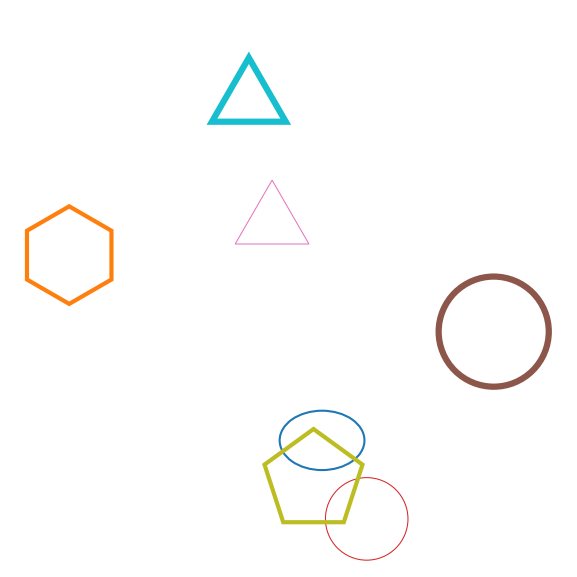[{"shape": "oval", "thickness": 1, "radius": 0.37, "center": [0.558, 0.237]}, {"shape": "hexagon", "thickness": 2, "radius": 0.42, "center": [0.12, 0.557]}, {"shape": "circle", "thickness": 0.5, "radius": 0.36, "center": [0.635, 0.101]}, {"shape": "circle", "thickness": 3, "radius": 0.48, "center": [0.855, 0.425]}, {"shape": "triangle", "thickness": 0.5, "radius": 0.37, "center": [0.471, 0.613]}, {"shape": "pentagon", "thickness": 2, "radius": 0.45, "center": [0.543, 0.167]}, {"shape": "triangle", "thickness": 3, "radius": 0.37, "center": [0.431, 0.825]}]